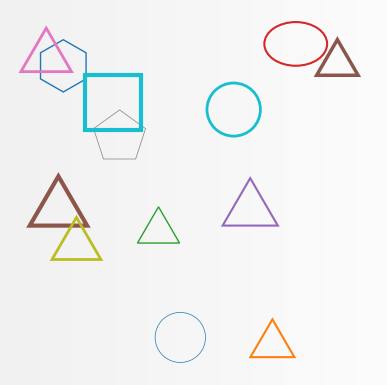[{"shape": "circle", "thickness": 0.5, "radius": 0.33, "center": [0.465, 0.124]}, {"shape": "hexagon", "thickness": 1, "radius": 0.34, "center": [0.163, 0.829]}, {"shape": "triangle", "thickness": 1.5, "radius": 0.33, "center": [0.703, 0.105]}, {"shape": "triangle", "thickness": 1, "radius": 0.31, "center": [0.409, 0.4]}, {"shape": "oval", "thickness": 1.5, "radius": 0.41, "center": [0.763, 0.886]}, {"shape": "triangle", "thickness": 1.5, "radius": 0.41, "center": [0.646, 0.455]}, {"shape": "triangle", "thickness": 3, "radius": 0.43, "center": [0.151, 0.457]}, {"shape": "triangle", "thickness": 2.5, "radius": 0.31, "center": [0.871, 0.835]}, {"shape": "triangle", "thickness": 2, "radius": 0.38, "center": [0.119, 0.852]}, {"shape": "pentagon", "thickness": 0.5, "radius": 0.35, "center": [0.309, 0.644]}, {"shape": "triangle", "thickness": 2, "radius": 0.36, "center": [0.197, 0.362]}, {"shape": "circle", "thickness": 2, "radius": 0.34, "center": [0.603, 0.715]}, {"shape": "square", "thickness": 3, "radius": 0.36, "center": [0.292, 0.733]}]